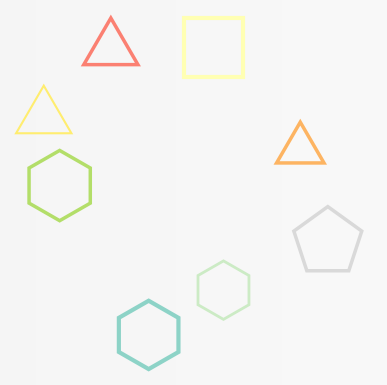[{"shape": "hexagon", "thickness": 3, "radius": 0.44, "center": [0.384, 0.13]}, {"shape": "square", "thickness": 3, "radius": 0.38, "center": [0.55, 0.877]}, {"shape": "triangle", "thickness": 2.5, "radius": 0.4, "center": [0.286, 0.872]}, {"shape": "triangle", "thickness": 2.5, "radius": 0.35, "center": [0.775, 0.612]}, {"shape": "hexagon", "thickness": 2.5, "radius": 0.46, "center": [0.154, 0.518]}, {"shape": "pentagon", "thickness": 2.5, "radius": 0.46, "center": [0.846, 0.371]}, {"shape": "hexagon", "thickness": 2, "radius": 0.38, "center": [0.577, 0.246]}, {"shape": "triangle", "thickness": 1.5, "radius": 0.41, "center": [0.113, 0.695]}]